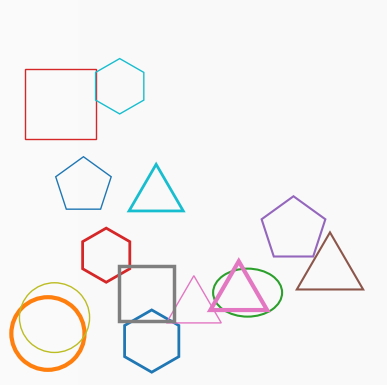[{"shape": "pentagon", "thickness": 1, "radius": 0.38, "center": [0.215, 0.518]}, {"shape": "hexagon", "thickness": 2, "radius": 0.4, "center": [0.392, 0.114]}, {"shape": "circle", "thickness": 3, "radius": 0.47, "center": [0.124, 0.134]}, {"shape": "oval", "thickness": 1.5, "radius": 0.45, "center": [0.639, 0.24]}, {"shape": "hexagon", "thickness": 2, "radius": 0.35, "center": [0.274, 0.337]}, {"shape": "square", "thickness": 1, "radius": 0.45, "center": [0.156, 0.731]}, {"shape": "pentagon", "thickness": 1.5, "radius": 0.43, "center": [0.757, 0.404]}, {"shape": "triangle", "thickness": 1.5, "radius": 0.49, "center": [0.852, 0.298]}, {"shape": "triangle", "thickness": 3, "radius": 0.42, "center": [0.616, 0.237]}, {"shape": "triangle", "thickness": 1, "radius": 0.41, "center": [0.5, 0.202]}, {"shape": "square", "thickness": 2.5, "radius": 0.35, "center": [0.379, 0.238]}, {"shape": "circle", "thickness": 1, "radius": 0.45, "center": [0.141, 0.175]}, {"shape": "triangle", "thickness": 2, "radius": 0.4, "center": [0.403, 0.492]}, {"shape": "hexagon", "thickness": 1, "radius": 0.36, "center": [0.309, 0.776]}]